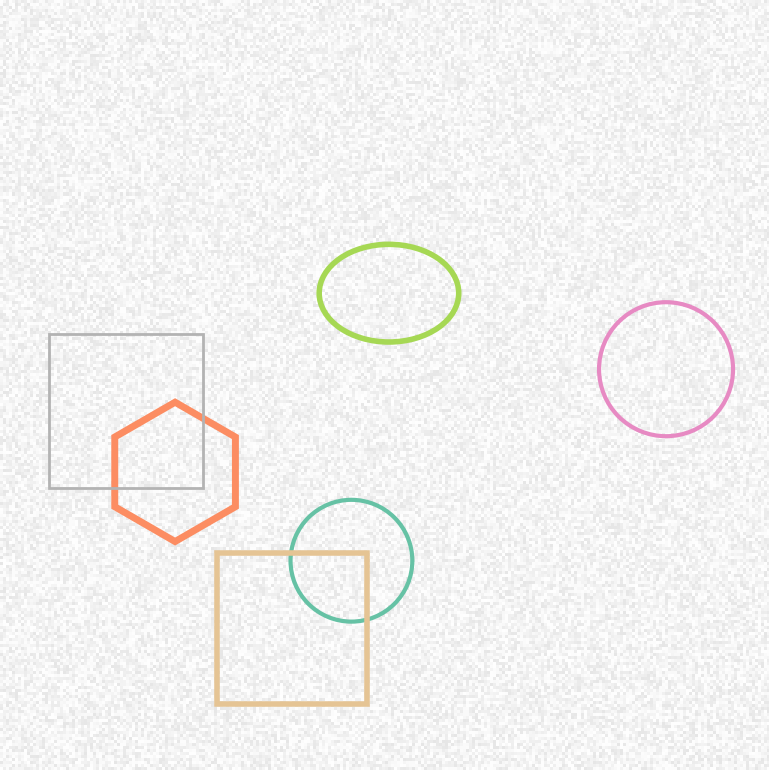[{"shape": "circle", "thickness": 1.5, "radius": 0.4, "center": [0.456, 0.272]}, {"shape": "hexagon", "thickness": 2.5, "radius": 0.45, "center": [0.227, 0.387]}, {"shape": "circle", "thickness": 1.5, "radius": 0.44, "center": [0.865, 0.521]}, {"shape": "oval", "thickness": 2, "radius": 0.45, "center": [0.505, 0.619]}, {"shape": "square", "thickness": 2, "radius": 0.49, "center": [0.379, 0.184]}, {"shape": "square", "thickness": 1, "radius": 0.5, "center": [0.163, 0.466]}]